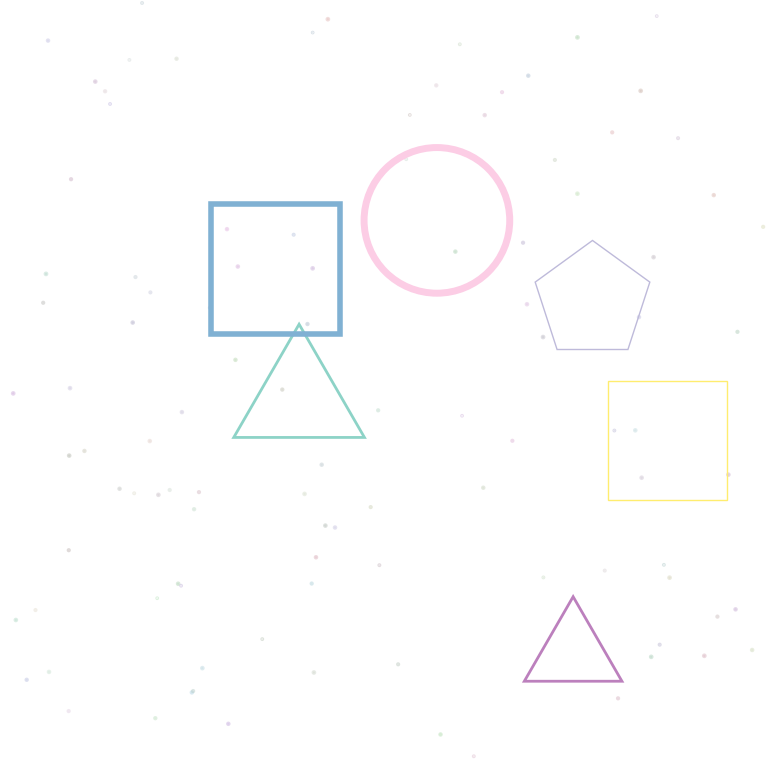[{"shape": "triangle", "thickness": 1, "radius": 0.49, "center": [0.388, 0.481]}, {"shape": "pentagon", "thickness": 0.5, "radius": 0.39, "center": [0.769, 0.609]}, {"shape": "square", "thickness": 2, "radius": 0.42, "center": [0.357, 0.651]}, {"shape": "circle", "thickness": 2.5, "radius": 0.47, "center": [0.567, 0.714]}, {"shape": "triangle", "thickness": 1, "radius": 0.37, "center": [0.744, 0.152]}, {"shape": "square", "thickness": 0.5, "radius": 0.39, "center": [0.867, 0.428]}]